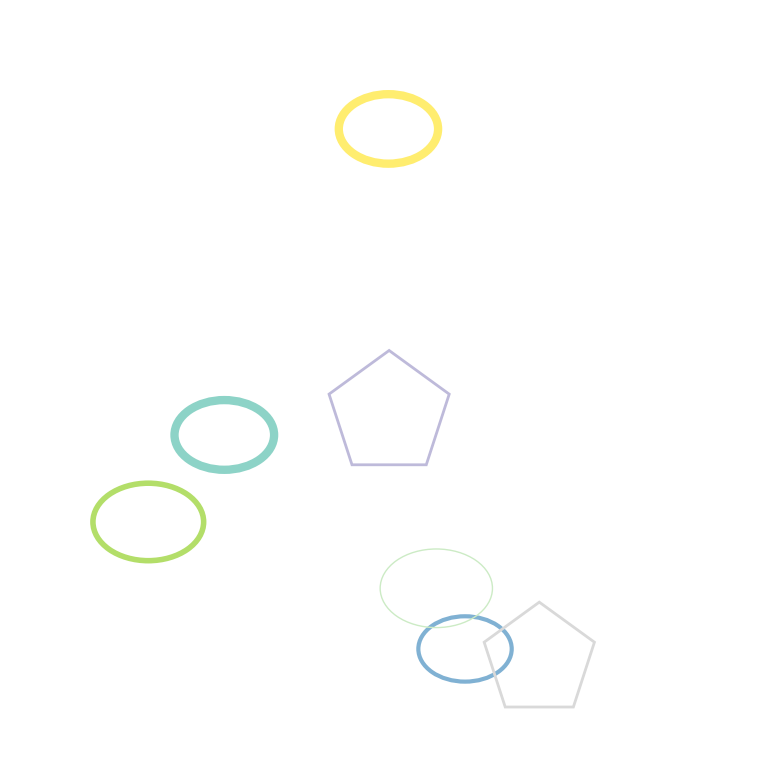[{"shape": "oval", "thickness": 3, "radius": 0.32, "center": [0.291, 0.435]}, {"shape": "pentagon", "thickness": 1, "radius": 0.41, "center": [0.505, 0.463]}, {"shape": "oval", "thickness": 1.5, "radius": 0.3, "center": [0.604, 0.157]}, {"shape": "oval", "thickness": 2, "radius": 0.36, "center": [0.193, 0.322]}, {"shape": "pentagon", "thickness": 1, "radius": 0.38, "center": [0.7, 0.143]}, {"shape": "oval", "thickness": 0.5, "radius": 0.36, "center": [0.567, 0.236]}, {"shape": "oval", "thickness": 3, "radius": 0.32, "center": [0.504, 0.833]}]